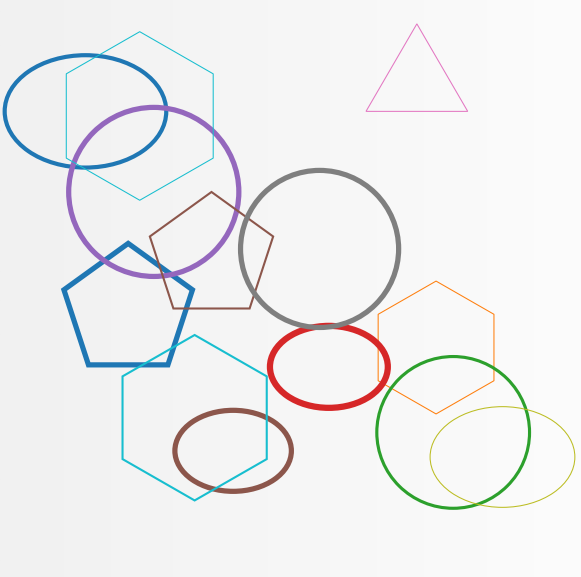[{"shape": "oval", "thickness": 2, "radius": 0.69, "center": [0.147, 0.806]}, {"shape": "pentagon", "thickness": 2.5, "radius": 0.58, "center": [0.221, 0.461]}, {"shape": "hexagon", "thickness": 0.5, "radius": 0.58, "center": [0.75, 0.397]}, {"shape": "circle", "thickness": 1.5, "radius": 0.66, "center": [0.78, 0.25]}, {"shape": "oval", "thickness": 3, "radius": 0.51, "center": [0.566, 0.364]}, {"shape": "circle", "thickness": 2.5, "radius": 0.73, "center": [0.265, 0.667]}, {"shape": "oval", "thickness": 2.5, "radius": 0.5, "center": [0.401, 0.218]}, {"shape": "pentagon", "thickness": 1, "radius": 0.56, "center": [0.364, 0.555]}, {"shape": "triangle", "thickness": 0.5, "radius": 0.51, "center": [0.717, 0.857]}, {"shape": "circle", "thickness": 2.5, "radius": 0.68, "center": [0.55, 0.568]}, {"shape": "oval", "thickness": 0.5, "radius": 0.62, "center": [0.864, 0.208]}, {"shape": "hexagon", "thickness": 0.5, "radius": 0.73, "center": [0.24, 0.798]}, {"shape": "hexagon", "thickness": 1, "radius": 0.72, "center": [0.335, 0.276]}]